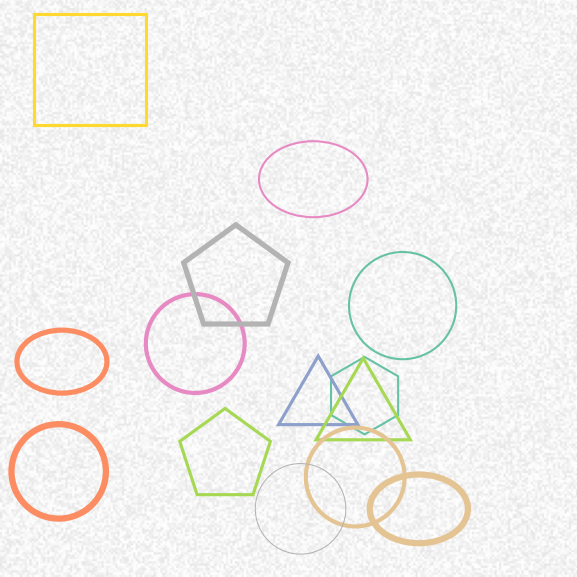[{"shape": "circle", "thickness": 1, "radius": 0.46, "center": [0.697, 0.47]}, {"shape": "hexagon", "thickness": 1, "radius": 0.34, "center": [0.631, 0.314]}, {"shape": "oval", "thickness": 2.5, "radius": 0.39, "center": [0.107, 0.373]}, {"shape": "circle", "thickness": 3, "radius": 0.41, "center": [0.102, 0.183]}, {"shape": "triangle", "thickness": 1.5, "radius": 0.4, "center": [0.551, 0.303]}, {"shape": "circle", "thickness": 2, "radius": 0.43, "center": [0.338, 0.404]}, {"shape": "oval", "thickness": 1, "radius": 0.47, "center": [0.542, 0.689]}, {"shape": "triangle", "thickness": 1.5, "radius": 0.47, "center": [0.629, 0.285]}, {"shape": "pentagon", "thickness": 1.5, "radius": 0.41, "center": [0.39, 0.209]}, {"shape": "square", "thickness": 1.5, "radius": 0.48, "center": [0.156, 0.879]}, {"shape": "oval", "thickness": 3, "radius": 0.43, "center": [0.725, 0.118]}, {"shape": "circle", "thickness": 2, "radius": 0.43, "center": [0.615, 0.173]}, {"shape": "pentagon", "thickness": 2.5, "radius": 0.47, "center": [0.408, 0.515]}, {"shape": "circle", "thickness": 0.5, "radius": 0.39, "center": [0.52, 0.118]}]